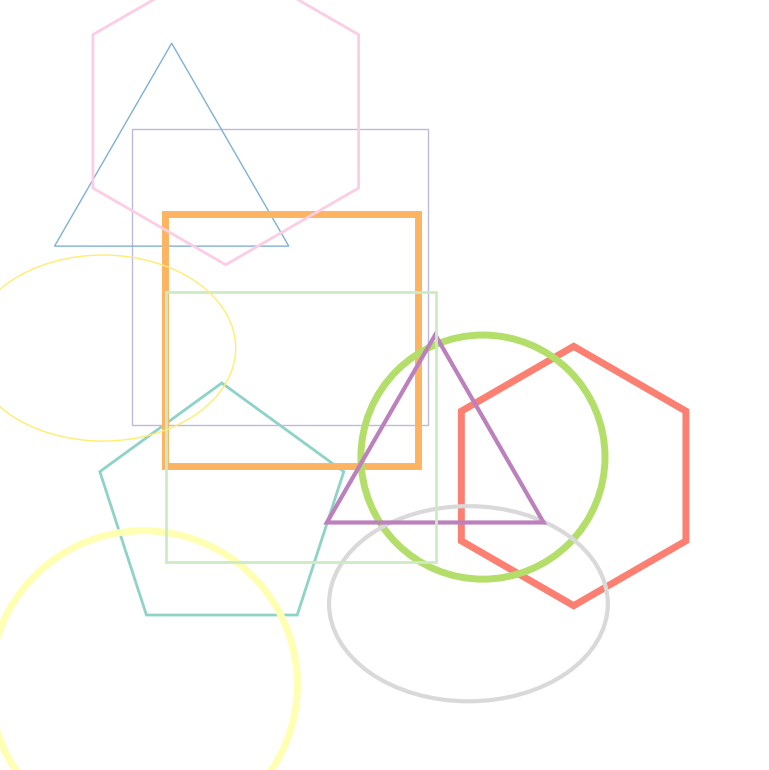[{"shape": "pentagon", "thickness": 1, "radius": 0.83, "center": [0.288, 0.336]}, {"shape": "circle", "thickness": 2.5, "radius": 1.0, "center": [0.186, 0.111]}, {"shape": "square", "thickness": 0.5, "radius": 0.96, "center": [0.363, 0.641]}, {"shape": "hexagon", "thickness": 2.5, "radius": 0.84, "center": [0.745, 0.382]}, {"shape": "triangle", "thickness": 0.5, "radius": 0.88, "center": [0.223, 0.768]}, {"shape": "square", "thickness": 2.5, "radius": 0.82, "center": [0.379, 0.558]}, {"shape": "circle", "thickness": 2.5, "radius": 0.79, "center": [0.627, 0.406]}, {"shape": "hexagon", "thickness": 1, "radius": 1.0, "center": [0.293, 0.855]}, {"shape": "oval", "thickness": 1.5, "radius": 0.91, "center": [0.608, 0.216]}, {"shape": "triangle", "thickness": 1.5, "radius": 0.81, "center": [0.565, 0.403]}, {"shape": "square", "thickness": 1, "radius": 0.87, "center": [0.391, 0.445]}, {"shape": "oval", "thickness": 0.5, "radius": 0.86, "center": [0.134, 0.548]}]